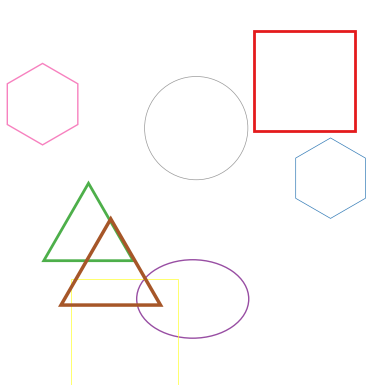[{"shape": "square", "thickness": 2, "radius": 0.65, "center": [0.791, 0.79]}, {"shape": "hexagon", "thickness": 0.5, "radius": 0.52, "center": [0.859, 0.537]}, {"shape": "triangle", "thickness": 2, "radius": 0.67, "center": [0.23, 0.39]}, {"shape": "oval", "thickness": 1, "radius": 0.73, "center": [0.501, 0.223]}, {"shape": "square", "thickness": 0.5, "radius": 0.7, "center": [0.323, 0.136]}, {"shape": "triangle", "thickness": 2.5, "radius": 0.75, "center": [0.288, 0.282]}, {"shape": "hexagon", "thickness": 1, "radius": 0.53, "center": [0.111, 0.729]}, {"shape": "circle", "thickness": 0.5, "radius": 0.67, "center": [0.51, 0.667]}]